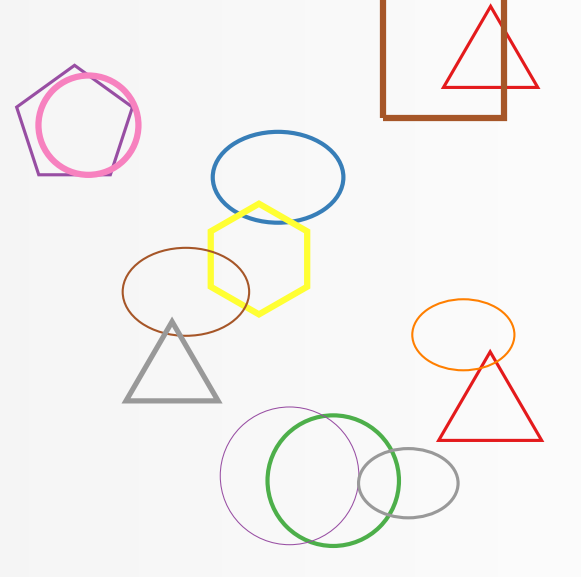[{"shape": "triangle", "thickness": 1.5, "radius": 0.47, "center": [0.844, 0.895]}, {"shape": "triangle", "thickness": 1.5, "radius": 0.51, "center": [0.843, 0.288]}, {"shape": "oval", "thickness": 2, "radius": 0.56, "center": [0.478, 0.692]}, {"shape": "circle", "thickness": 2, "radius": 0.57, "center": [0.573, 0.167]}, {"shape": "pentagon", "thickness": 1.5, "radius": 0.52, "center": [0.128, 0.781]}, {"shape": "circle", "thickness": 0.5, "radius": 0.6, "center": [0.498, 0.175]}, {"shape": "oval", "thickness": 1, "radius": 0.44, "center": [0.797, 0.419]}, {"shape": "hexagon", "thickness": 3, "radius": 0.48, "center": [0.446, 0.551]}, {"shape": "oval", "thickness": 1, "radius": 0.54, "center": [0.32, 0.494]}, {"shape": "square", "thickness": 3, "radius": 0.52, "center": [0.764, 0.898]}, {"shape": "circle", "thickness": 3, "radius": 0.43, "center": [0.152, 0.782]}, {"shape": "triangle", "thickness": 2.5, "radius": 0.46, "center": [0.296, 0.351]}, {"shape": "oval", "thickness": 1.5, "radius": 0.43, "center": [0.702, 0.162]}]